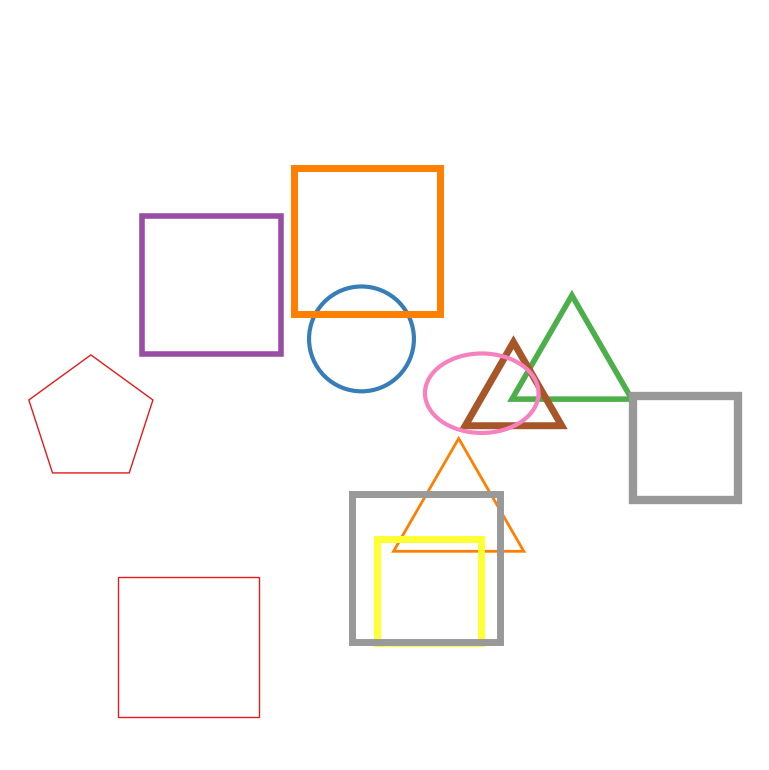[{"shape": "square", "thickness": 0.5, "radius": 0.46, "center": [0.245, 0.16]}, {"shape": "pentagon", "thickness": 0.5, "radius": 0.42, "center": [0.118, 0.454]}, {"shape": "circle", "thickness": 1.5, "radius": 0.34, "center": [0.469, 0.56]}, {"shape": "triangle", "thickness": 2, "radius": 0.45, "center": [0.743, 0.527]}, {"shape": "square", "thickness": 2, "radius": 0.45, "center": [0.275, 0.63]}, {"shape": "triangle", "thickness": 1, "radius": 0.49, "center": [0.596, 0.333]}, {"shape": "square", "thickness": 2.5, "radius": 0.48, "center": [0.476, 0.687]}, {"shape": "square", "thickness": 2.5, "radius": 0.34, "center": [0.557, 0.233]}, {"shape": "triangle", "thickness": 2.5, "radius": 0.36, "center": [0.667, 0.483]}, {"shape": "oval", "thickness": 1.5, "radius": 0.37, "center": [0.626, 0.489]}, {"shape": "square", "thickness": 3, "radius": 0.34, "center": [0.89, 0.418]}, {"shape": "square", "thickness": 2.5, "radius": 0.48, "center": [0.553, 0.263]}]